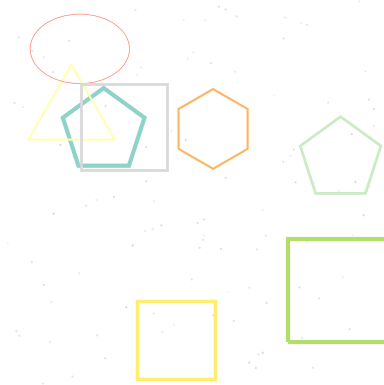[{"shape": "pentagon", "thickness": 3, "radius": 0.56, "center": [0.269, 0.66]}, {"shape": "triangle", "thickness": 1.5, "radius": 0.65, "center": [0.186, 0.702]}, {"shape": "oval", "thickness": 0.5, "radius": 0.64, "center": [0.207, 0.873]}, {"shape": "hexagon", "thickness": 1.5, "radius": 0.52, "center": [0.554, 0.665]}, {"shape": "square", "thickness": 3, "radius": 0.67, "center": [0.883, 0.246]}, {"shape": "square", "thickness": 2, "radius": 0.56, "center": [0.321, 0.671]}, {"shape": "pentagon", "thickness": 2, "radius": 0.55, "center": [0.885, 0.587]}, {"shape": "square", "thickness": 2.5, "radius": 0.51, "center": [0.456, 0.117]}]